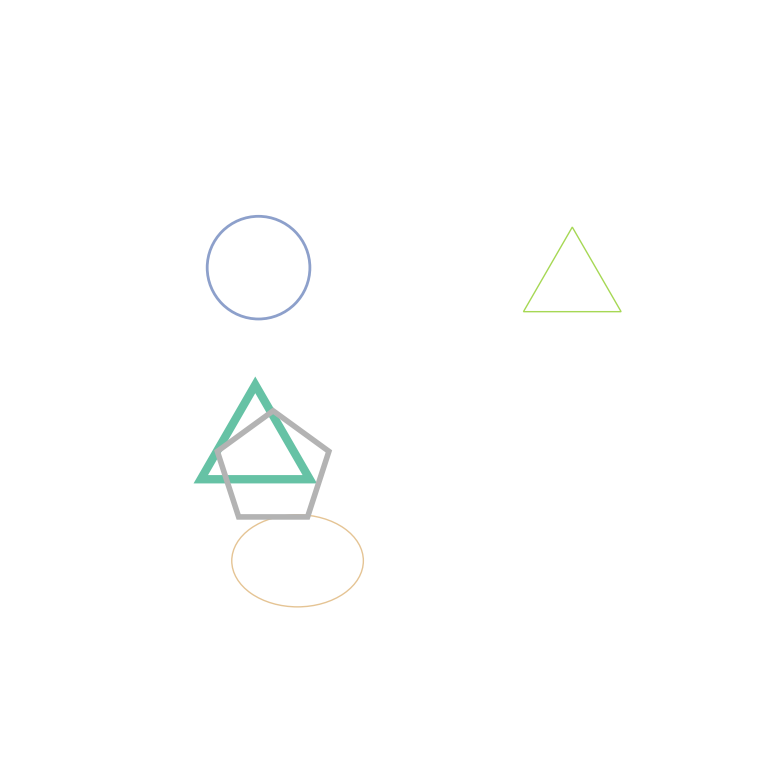[{"shape": "triangle", "thickness": 3, "radius": 0.41, "center": [0.332, 0.418]}, {"shape": "circle", "thickness": 1, "radius": 0.33, "center": [0.336, 0.652]}, {"shape": "triangle", "thickness": 0.5, "radius": 0.37, "center": [0.743, 0.632]}, {"shape": "oval", "thickness": 0.5, "radius": 0.43, "center": [0.386, 0.272]}, {"shape": "pentagon", "thickness": 2, "radius": 0.38, "center": [0.355, 0.39]}]